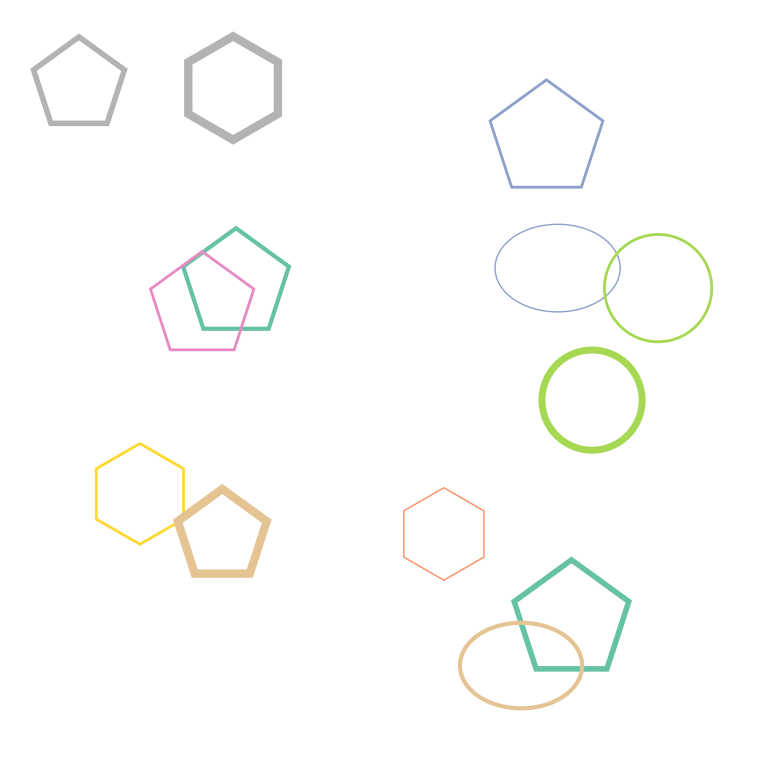[{"shape": "pentagon", "thickness": 2, "radius": 0.39, "center": [0.742, 0.195]}, {"shape": "pentagon", "thickness": 1.5, "radius": 0.36, "center": [0.307, 0.631]}, {"shape": "hexagon", "thickness": 0.5, "radius": 0.3, "center": [0.576, 0.307]}, {"shape": "oval", "thickness": 0.5, "radius": 0.41, "center": [0.724, 0.652]}, {"shape": "pentagon", "thickness": 1, "radius": 0.39, "center": [0.71, 0.819]}, {"shape": "pentagon", "thickness": 1, "radius": 0.35, "center": [0.263, 0.603]}, {"shape": "circle", "thickness": 2.5, "radius": 0.33, "center": [0.769, 0.48]}, {"shape": "circle", "thickness": 1, "radius": 0.35, "center": [0.855, 0.626]}, {"shape": "hexagon", "thickness": 1, "radius": 0.33, "center": [0.182, 0.359]}, {"shape": "pentagon", "thickness": 3, "radius": 0.3, "center": [0.289, 0.304]}, {"shape": "oval", "thickness": 1.5, "radius": 0.4, "center": [0.677, 0.136]}, {"shape": "hexagon", "thickness": 3, "radius": 0.34, "center": [0.303, 0.886]}, {"shape": "pentagon", "thickness": 2, "radius": 0.31, "center": [0.103, 0.89]}]